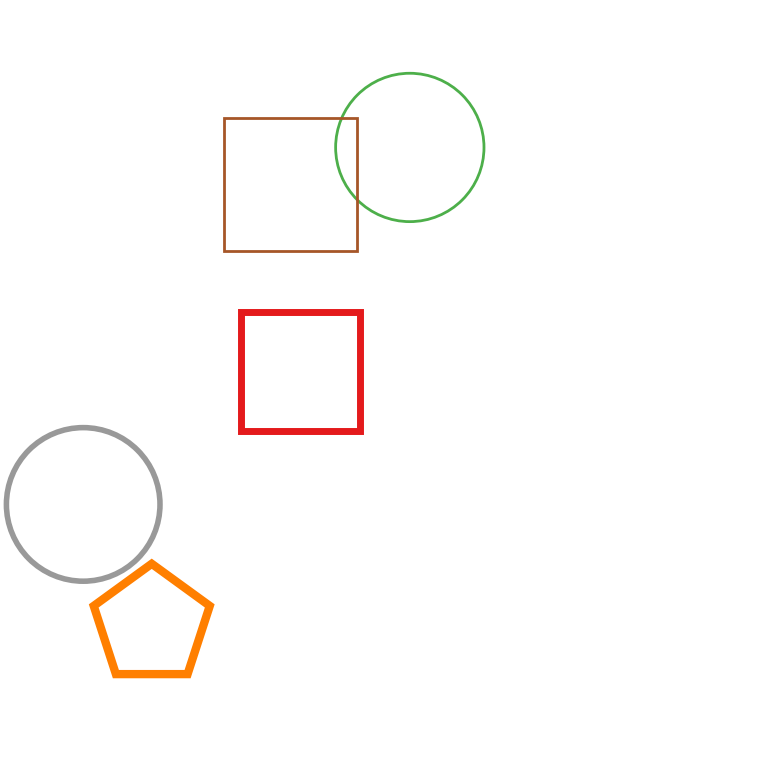[{"shape": "square", "thickness": 2.5, "radius": 0.39, "center": [0.39, 0.517]}, {"shape": "circle", "thickness": 1, "radius": 0.48, "center": [0.532, 0.809]}, {"shape": "pentagon", "thickness": 3, "radius": 0.4, "center": [0.197, 0.189]}, {"shape": "square", "thickness": 1, "radius": 0.43, "center": [0.377, 0.761]}, {"shape": "circle", "thickness": 2, "radius": 0.5, "center": [0.108, 0.345]}]